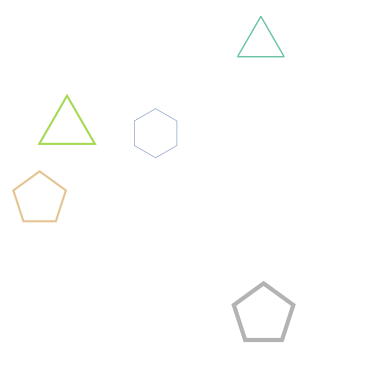[{"shape": "triangle", "thickness": 1, "radius": 0.35, "center": [0.678, 0.888]}, {"shape": "hexagon", "thickness": 0.5, "radius": 0.32, "center": [0.404, 0.654]}, {"shape": "triangle", "thickness": 1.5, "radius": 0.42, "center": [0.174, 0.668]}, {"shape": "pentagon", "thickness": 1.5, "radius": 0.36, "center": [0.103, 0.483]}, {"shape": "pentagon", "thickness": 3, "radius": 0.41, "center": [0.685, 0.183]}]